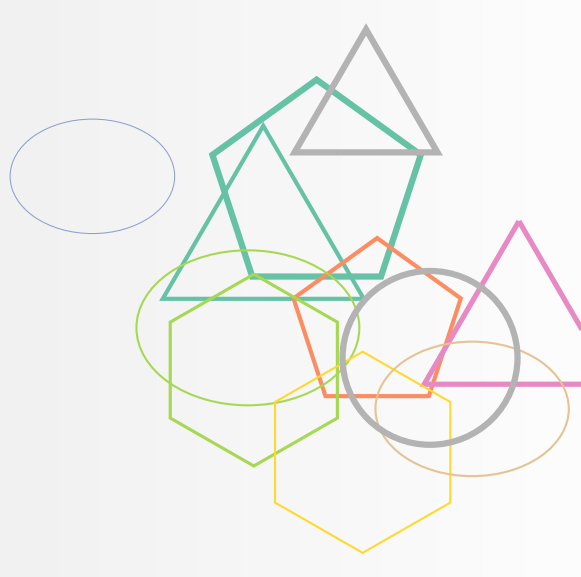[{"shape": "pentagon", "thickness": 3, "radius": 0.94, "center": [0.545, 0.673]}, {"shape": "triangle", "thickness": 2, "radius": 1.0, "center": [0.453, 0.582]}, {"shape": "pentagon", "thickness": 2, "radius": 0.76, "center": [0.649, 0.436]}, {"shape": "oval", "thickness": 0.5, "radius": 0.71, "center": [0.159, 0.694]}, {"shape": "triangle", "thickness": 2.5, "radius": 0.94, "center": [0.893, 0.428]}, {"shape": "hexagon", "thickness": 1.5, "radius": 0.83, "center": [0.437, 0.358]}, {"shape": "oval", "thickness": 1, "radius": 0.96, "center": [0.426, 0.431]}, {"shape": "hexagon", "thickness": 1, "radius": 0.87, "center": [0.624, 0.216]}, {"shape": "oval", "thickness": 1, "radius": 0.83, "center": [0.812, 0.291]}, {"shape": "circle", "thickness": 3, "radius": 0.75, "center": [0.74, 0.379]}, {"shape": "triangle", "thickness": 3, "radius": 0.71, "center": [0.63, 0.806]}]